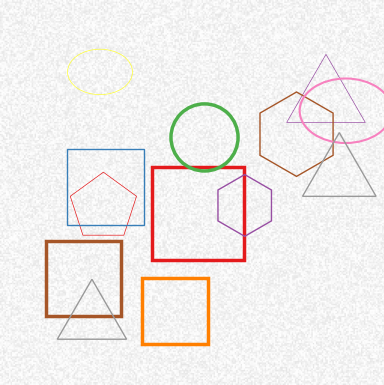[{"shape": "square", "thickness": 2.5, "radius": 0.6, "center": [0.515, 0.446]}, {"shape": "pentagon", "thickness": 0.5, "radius": 0.45, "center": [0.269, 0.462]}, {"shape": "square", "thickness": 1, "radius": 0.5, "center": [0.274, 0.514]}, {"shape": "circle", "thickness": 2.5, "radius": 0.44, "center": [0.531, 0.643]}, {"shape": "triangle", "thickness": 0.5, "radius": 0.59, "center": [0.847, 0.741]}, {"shape": "hexagon", "thickness": 1, "radius": 0.4, "center": [0.636, 0.466]}, {"shape": "square", "thickness": 2.5, "radius": 0.43, "center": [0.456, 0.193]}, {"shape": "oval", "thickness": 0.5, "radius": 0.42, "center": [0.26, 0.813]}, {"shape": "hexagon", "thickness": 1, "radius": 0.55, "center": [0.77, 0.651]}, {"shape": "square", "thickness": 2.5, "radius": 0.49, "center": [0.218, 0.277]}, {"shape": "oval", "thickness": 1.5, "radius": 0.6, "center": [0.898, 0.712]}, {"shape": "triangle", "thickness": 1, "radius": 0.52, "center": [0.239, 0.171]}, {"shape": "triangle", "thickness": 1, "radius": 0.55, "center": [0.881, 0.545]}]